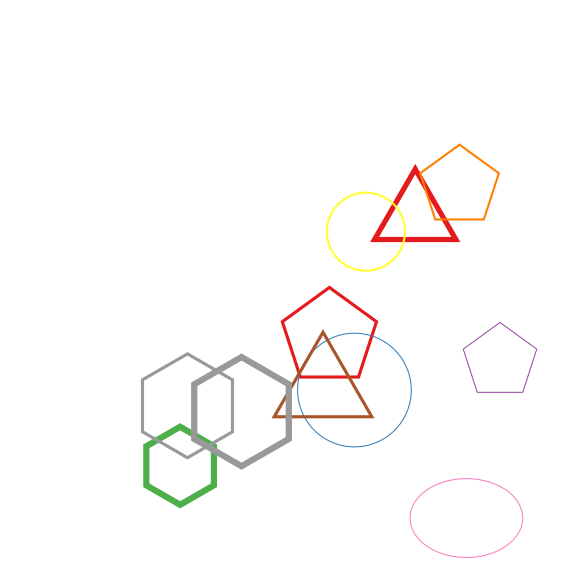[{"shape": "pentagon", "thickness": 1.5, "radius": 0.43, "center": [0.57, 0.416]}, {"shape": "triangle", "thickness": 2.5, "radius": 0.41, "center": [0.719, 0.625]}, {"shape": "circle", "thickness": 0.5, "radius": 0.49, "center": [0.614, 0.324]}, {"shape": "hexagon", "thickness": 3, "radius": 0.34, "center": [0.312, 0.193]}, {"shape": "pentagon", "thickness": 0.5, "radius": 0.33, "center": [0.866, 0.374]}, {"shape": "pentagon", "thickness": 1, "radius": 0.36, "center": [0.796, 0.677]}, {"shape": "circle", "thickness": 1, "radius": 0.34, "center": [0.634, 0.598]}, {"shape": "triangle", "thickness": 1.5, "radius": 0.49, "center": [0.559, 0.326]}, {"shape": "oval", "thickness": 0.5, "radius": 0.49, "center": [0.808, 0.102]}, {"shape": "hexagon", "thickness": 1.5, "radius": 0.45, "center": [0.325, 0.296]}, {"shape": "hexagon", "thickness": 3, "radius": 0.47, "center": [0.418, 0.286]}]